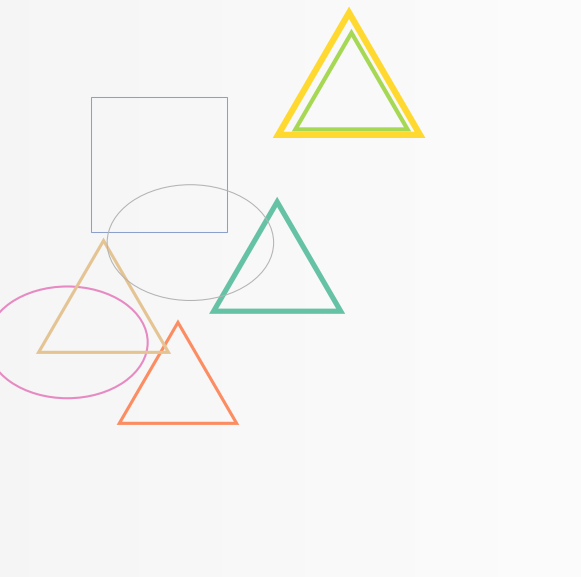[{"shape": "triangle", "thickness": 2.5, "radius": 0.63, "center": [0.477, 0.523]}, {"shape": "triangle", "thickness": 1.5, "radius": 0.58, "center": [0.306, 0.324]}, {"shape": "square", "thickness": 0.5, "radius": 0.58, "center": [0.273, 0.714]}, {"shape": "oval", "thickness": 1, "radius": 0.69, "center": [0.116, 0.406]}, {"shape": "triangle", "thickness": 2, "radius": 0.56, "center": [0.605, 0.831]}, {"shape": "triangle", "thickness": 3, "radius": 0.7, "center": [0.601, 0.836]}, {"shape": "triangle", "thickness": 1.5, "radius": 0.64, "center": [0.178, 0.454]}, {"shape": "oval", "thickness": 0.5, "radius": 0.72, "center": [0.328, 0.579]}]